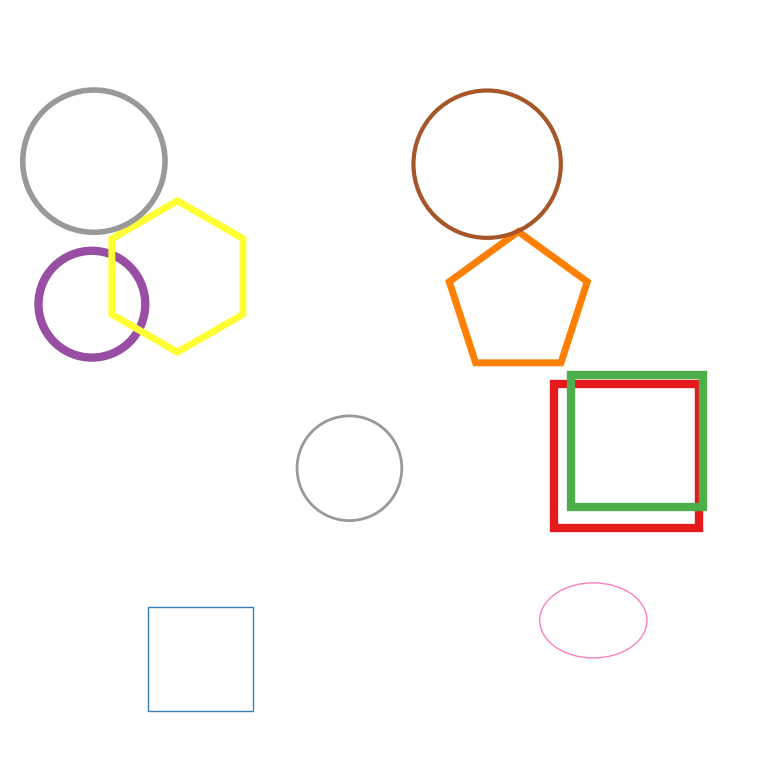[{"shape": "square", "thickness": 3, "radius": 0.47, "center": [0.813, 0.408]}, {"shape": "square", "thickness": 0.5, "radius": 0.34, "center": [0.26, 0.144]}, {"shape": "square", "thickness": 3, "radius": 0.43, "center": [0.827, 0.427]}, {"shape": "circle", "thickness": 3, "radius": 0.35, "center": [0.119, 0.605]}, {"shape": "pentagon", "thickness": 2.5, "radius": 0.47, "center": [0.673, 0.605]}, {"shape": "hexagon", "thickness": 2.5, "radius": 0.49, "center": [0.23, 0.641]}, {"shape": "circle", "thickness": 1.5, "radius": 0.48, "center": [0.633, 0.787]}, {"shape": "oval", "thickness": 0.5, "radius": 0.35, "center": [0.771, 0.194]}, {"shape": "circle", "thickness": 2, "radius": 0.46, "center": [0.122, 0.791]}, {"shape": "circle", "thickness": 1, "radius": 0.34, "center": [0.454, 0.392]}]